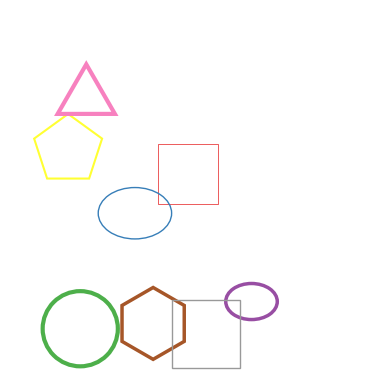[{"shape": "square", "thickness": 0.5, "radius": 0.39, "center": [0.489, 0.547]}, {"shape": "oval", "thickness": 1, "radius": 0.48, "center": [0.35, 0.446]}, {"shape": "circle", "thickness": 3, "radius": 0.49, "center": [0.208, 0.146]}, {"shape": "oval", "thickness": 2.5, "radius": 0.33, "center": [0.653, 0.217]}, {"shape": "pentagon", "thickness": 1.5, "radius": 0.46, "center": [0.177, 0.611]}, {"shape": "hexagon", "thickness": 2.5, "radius": 0.47, "center": [0.398, 0.16]}, {"shape": "triangle", "thickness": 3, "radius": 0.43, "center": [0.224, 0.747]}, {"shape": "square", "thickness": 1, "radius": 0.44, "center": [0.535, 0.133]}]